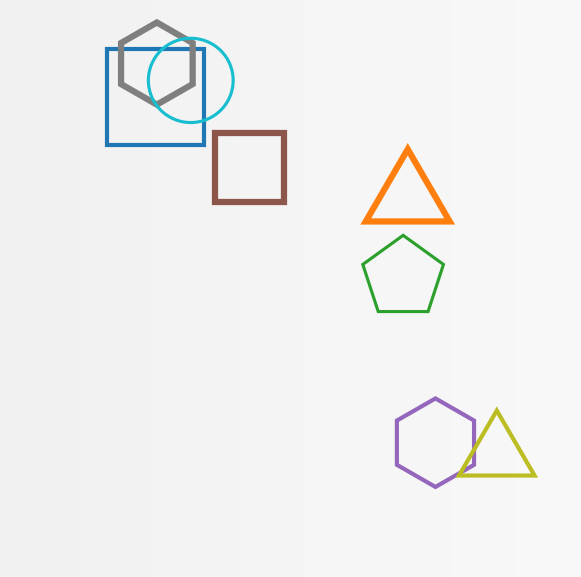[{"shape": "square", "thickness": 2, "radius": 0.42, "center": [0.267, 0.831]}, {"shape": "triangle", "thickness": 3, "radius": 0.42, "center": [0.701, 0.657]}, {"shape": "pentagon", "thickness": 1.5, "radius": 0.36, "center": [0.694, 0.519]}, {"shape": "hexagon", "thickness": 2, "radius": 0.38, "center": [0.749, 0.233]}, {"shape": "square", "thickness": 3, "radius": 0.3, "center": [0.429, 0.709]}, {"shape": "hexagon", "thickness": 3, "radius": 0.36, "center": [0.27, 0.889]}, {"shape": "triangle", "thickness": 2, "radius": 0.38, "center": [0.855, 0.213]}, {"shape": "circle", "thickness": 1.5, "radius": 0.36, "center": [0.328, 0.86]}]